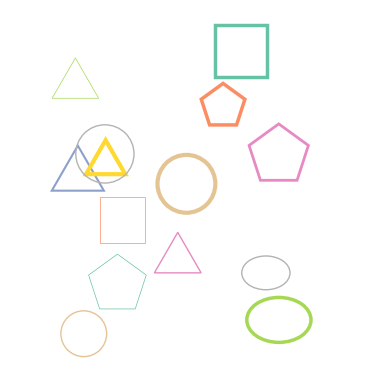[{"shape": "pentagon", "thickness": 0.5, "radius": 0.39, "center": [0.305, 0.261]}, {"shape": "square", "thickness": 2.5, "radius": 0.34, "center": [0.627, 0.867]}, {"shape": "square", "thickness": 0.5, "radius": 0.3, "center": [0.318, 0.429]}, {"shape": "pentagon", "thickness": 2.5, "radius": 0.3, "center": [0.579, 0.724]}, {"shape": "triangle", "thickness": 1.5, "radius": 0.39, "center": [0.202, 0.544]}, {"shape": "triangle", "thickness": 1, "radius": 0.35, "center": [0.462, 0.326]}, {"shape": "pentagon", "thickness": 2, "radius": 0.4, "center": [0.724, 0.597]}, {"shape": "oval", "thickness": 2.5, "radius": 0.42, "center": [0.724, 0.169]}, {"shape": "triangle", "thickness": 0.5, "radius": 0.35, "center": [0.196, 0.78]}, {"shape": "triangle", "thickness": 3, "radius": 0.29, "center": [0.274, 0.577]}, {"shape": "circle", "thickness": 3, "radius": 0.38, "center": [0.484, 0.523]}, {"shape": "circle", "thickness": 1, "radius": 0.3, "center": [0.218, 0.133]}, {"shape": "circle", "thickness": 1, "radius": 0.38, "center": [0.272, 0.6]}, {"shape": "oval", "thickness": 1, "radius": 0.31, "center": [0.691, 0.291]}]